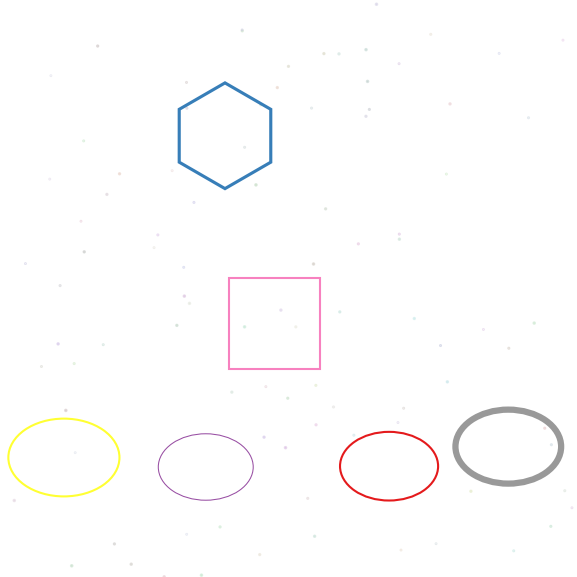[{"shape": "oval", "thickness": 1, "radius": 0.42, "center": [0.674, 0.192]}, {"shape": "hexagon", "thickness": 1.5, "radius": 0.46, "center": [0.39, 0.764]}, {"shape": "oval", "thickness": 0.5, "radius": 0.41, "center": [0.356, 0.19]}, {"shape": "oval", "thickness": 1, "radius": 0.48, "center": [0.111, 0.207]}, {"shape": "square", "thickness": 1, "radius": 0.4, "center": [0.475, 0.439]}, {"shape": "oval", "thickness": 3, "radius": 0.46, "center": [0.88, 0.226]}]